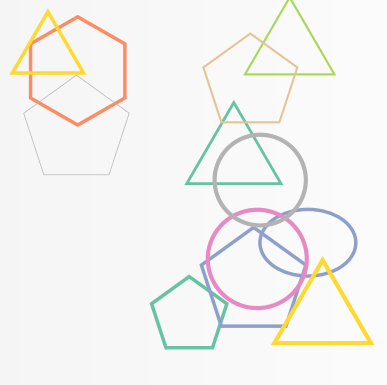[{"shape": "pentagon", "thickness": 2.5, "radius": 0.51, "center": [0.488, 0.179]}, {"shape": "triangle", "thickness": 2, "radius": 0.7, "center": [0.603, 0.593]}, {"shape": "hexagon", "thickness": 2.5, "radius": 0.7, "center": [0.201, 0.816]}, {"shape": "pentagon", "thickness": 2.5, "radius": 0.71, "center": [0.654, 0.268]}, {"shape": "oval", "thickness": 2.5, "radius": 0.62, "center": [0.795, 0.37]}, {"shape": "circle", "thickness": 3, "radius": 0.64, "center": [0.664, 0.327]}, {"shape": "triangle", "thickness": 1.5, "radius": 0.67, "center": [0.748, 0.873]}, {"shape": "triangle", "thickness": 2.5, "radius": 0.53, "center": [0.124, 0.863]}, {"shape": "triangle", "thickness": 3, "radius": 0.72, "center": [0.833, 0.181]}, {"shape": "pentagon", "thickness": 1.5, "radius": 0.64, "center": [0.646, 0.785]}, {"shape": "pentagon", "thickness": 0.5, "radius": 0.72, "center": [0.197, 0.662]}, {"shape": "circle", "thickness": 3, "radius": 0.59, "center": [0.672, 0.532]}]